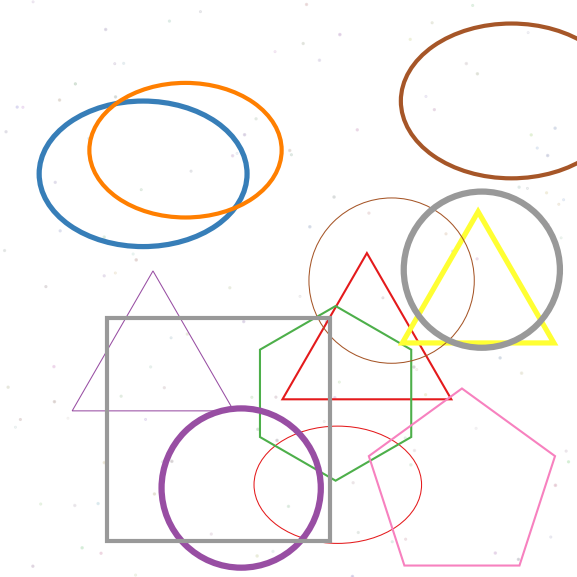[{"shape": "triangle", "thickness": 1, "radius": 0.84, "center": [0.635, 0.392]}, {"shape": "oval", "thickness": 0.5, "radius": 0.73, "center": [0.585, 0.16]}, {"shape": "oval", "thickness": 2.5, "radius": 0.9, "center": [0.248, 0.698]}, {"shape": "hexagon", "thickness": 1, "radius": 0.76, "center": [0.581, 0.318]}, {"shape": "circle", "thickness": 3, "radius": 0.69, "center": [0.418, 0.154]}, {"shape": "triangle", "thickness": 0.5, "radius": 0.81, "center": [0.265, 0.368]}, {"shape": "oval", "thickness": 2, "radius": 0.83, "center": [0.321, 0.739]}, {"shape": "triangle", "thickness": 2.5, "radius": 0.76, "center": [0.828, 0.481]}, {"shape": "circle", "thickness": 0.5, "radius": 0.72, "center": [0.678, 0.513]}, {"shape": "oval", "thickness": 2, "radius": 0.96, "center": [0.886, 0.824]}, {"shape": "pentagon", "thickness": 1, "radius": 0.85, "center": [0.8, 0.157]}, {"shape": "square", "thickness": 2, "radius": 0.97, "center": [0.379, 0.256]}, {"shape": "circle", "thickness": 3, "radius": 0.68, "center": [0.834, 0.532]}]